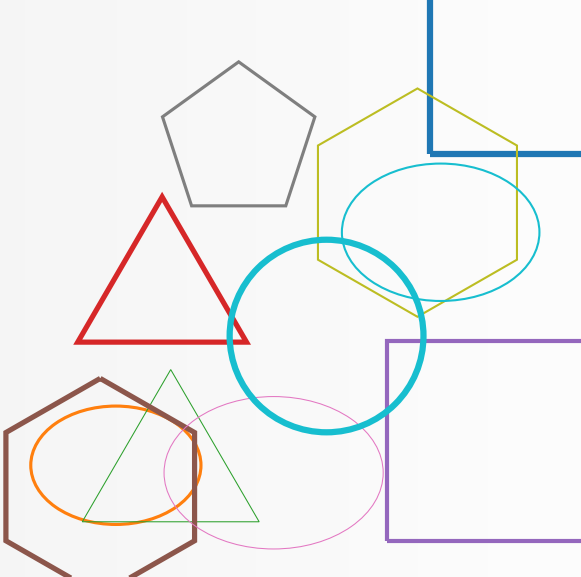[{"shape": "square", "thickness": 3, "radius": 0.68, "center": [0.876, 0.869]}, {"shape": "oval", "thickness": 1.5, "radius": 0.73, "center": [0.199, 0.193]}, {"shape": "triangle", "thickness": 0.5, "radius": 0.88, "center": [0.294, 0.183]}, {"shape": "triangle", "thickness": 2.5, "radius": 0.84, "center": [0.279, 0.491]}, {"shape": "square", "thickness": 2, "radius": 0.86, "center": [0.839, 0.235]}, {"shape": "hexagon", "thickness": 2.5, "radius": 0.94, "center": [0.172, 0.156]}, {"shape": "oval", "thickness": 0.5, "radius": 0.94, "center": [0.471, 0.18]}, {"shape": "pentagon", "thickness": 1.5, "radius": 0.69, "center": [0.411, 0.754]}, {"shape": "hexagon", "thickness": 1, "radius": 0.99, "center": [0.718, 0.648]}, {"shape": "circle", "thickness": 3, "radius": 0.83, "center": [0.562, 0.417]}, {"shape": "oval", "thickness": 1, "radius": 0.85, "center": [0.758, 0.597]}]